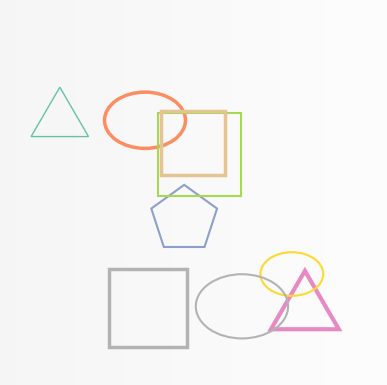[{"shape": "triangle", "thickness": 1, "radius": 0.43, "center": [0.154, 0.688]}, {"shape": "oval", "thickness": 2.5, "radius": 0.52, "center": [0.374, 0.688]}, {"shape": "pentagon", "thickness": 1.5, "radius": 0.45, "center": [0.475, 0.431]}, {"shape": "triangle", "thickness": 3, "radius": 0.51, "center": [0.787, 0.195]}, {"shape": "square", "thickness": 1.5, "radius": 0.54, "center": [0.514, 0.599]}, {"shape": "oval", "thickness": 1.5, "radius": 0.41, "center": [0.753, 0.288]}, {"shape": "square", "thickness": 2.5, "radius": 0.41, "center": [0.498, 0.628]}, {"shape": "oval", "thickness": 1.5, "radius": 0.6, "center": [0.624, 0.204]}, {"shape": "square", "thickness": 2.5, "radius": 0.51, "center": [0.382, 0.2]}]